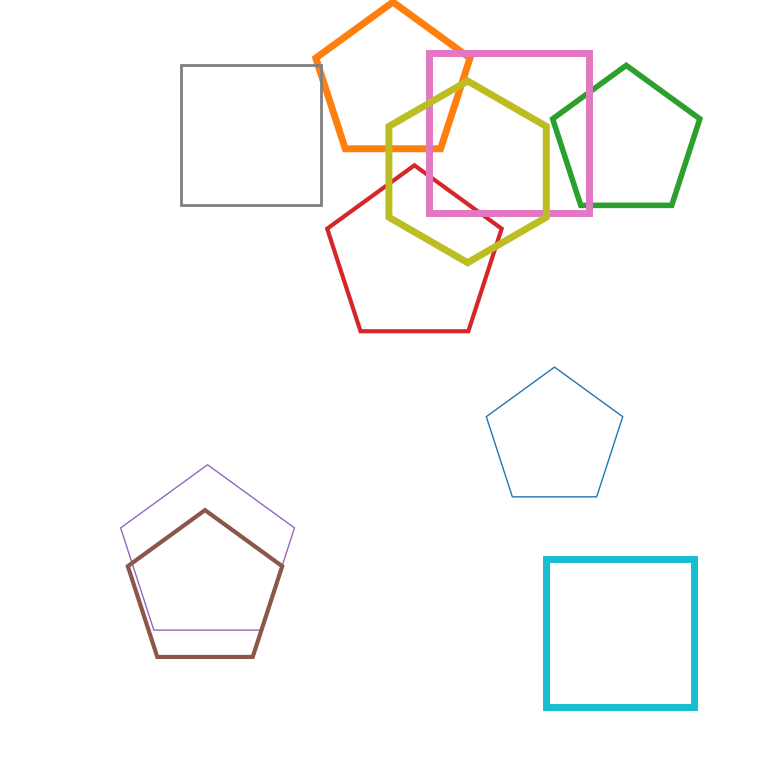[{"shape": "pentagon", "thickness": 0.5, "radius": 0.47, "center": [0.72, 0.43]}, {"shape": "pentagon", "thickness": 2.5, "radius": 0.53, "center": [0.51, 0.892]}, {"shape": "pentagon", "thickness": 2, "radius": 0.5, "center": [0.813, 0.815]}, {"shape": "pentagon", "thickness": 1.5, "radius": 0.6, "center": [0.538, 0.666]}, {"shape": "pentagon", "thickness": 0.5, "radius": 0.59, "center": [0.27, 0.278]}, {"shape": "pentagon", "thickness": 1.5, "radius": 0.53, "center": [0.266, 0.232]}, {"shape": "square", "thickness": 2.5, "radius": 0.52, "center": [0.661, 0.827]}, {"shape": "square", "thickness": 1, "radius": 0.46, "center": [0.326, 0.825]}, {"shape": "hexagon", "thickness": 2.5, "radius": 0.59, "center": [0.607, 0.777]}, {"shape": "square", "thickness": 2.5, "radius": 0.48, "center": [0.805, 0.178]}]